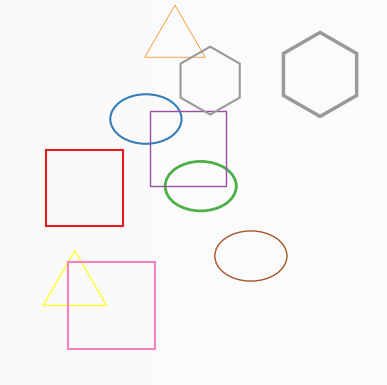[{"shape": "square", "thickness": 1.5, "radius": 0.5, "center": [0.217, 0.512]}, {"shape": "oval", "thickness": 1.5, "radius": 0.46, "center": [0.377, 0.691]}, {"shape": "oval", "thickness": 2, "radius": 0.46, "center": [0.518, 0.516]}, {"shape": "square", "thickness": 1, "radius": 0.49, "center": [0.485, 0.614]}, {"shape": "triangle", "thickness": 0.5, "radius": 0.45, "center": [0.451, 0.896]}, {"shape": "triangle", "thickness": 1, "radius": 0.47, "center": [0.193, 0.254]}, {"shape": "oval", "thickness": 1, "radius": 0.47, "center": [0.647, 0.335]}, {"shape": "square", "thickness": 1.5, "radius": 0.56, "center": [0.287, 0.206]}, {"shape": "hexagon", "thickness": 1.5, "radius": 0.44, "center": [0.542, 0.791]}, {"shape": "hexagon", "thickness": 2.5, "radius": 0.55, "center": [0.826, 0.807]}]